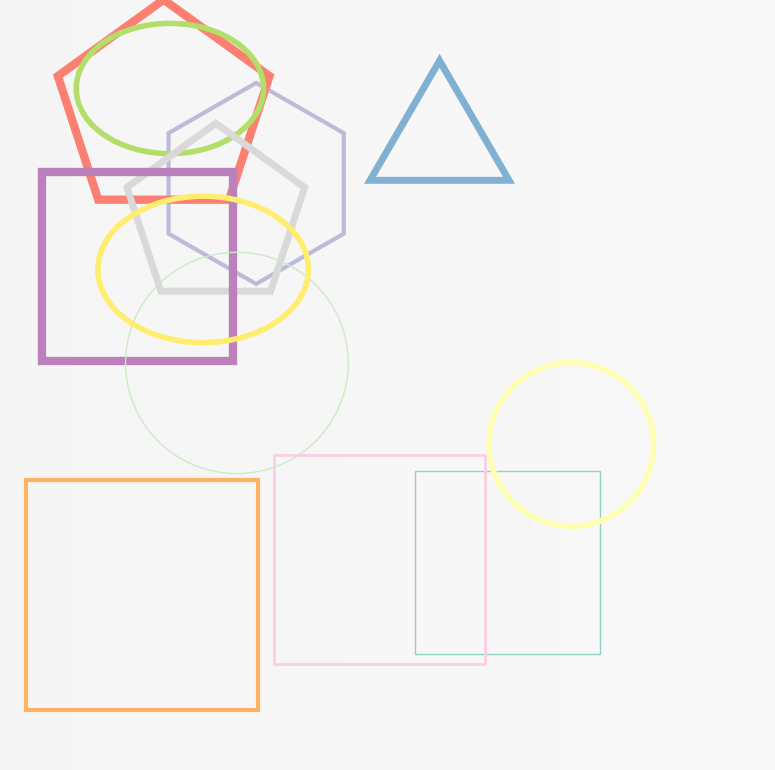[{"shape": "square", "thickness": 0.5, "radius": 0.6, "center": [0.655, 0.27]}, {"shape": "circle", "thickness": 2, "radius": 0.53, "center": [0.737, 0.423]}, {"shape": "hexagon", "thickness": 1.5, "radius": 0.65, "center": [0.331, 0.762]}, {"shape": "pentagon", "thickness": 3, "radius": 0.72, "center": [0.211, 0.857]}, {"shape": "triangle", "thickness": 2.5, "radius": 0.52, "center": [0.567, 0.818]}, {"shape": "square", "thickness": 1.5, "radius": 0.75, "center": [0.184, 0.227]}, {"shape": "oval", "thickness": 2, "radius": 0.6, "center": [0.219, 0.885]}, {"shape": "square", "thickness": 1, "radius": 0.68, "center": [0.489, 0.273]}, {"shape": "pentagon", "thickness": 2.5, "radius": 0.6, "center": [0.278, 0.719]}, {"shape": "square", "thickness": 3, "radius": 0.61, "center": [0.177, 0.653]}, {"shape": "circle", "thickness": 0.5, "radius": 0.72, "center": [0.306, 0.529]}, {"shape": "oval", "thickness": 2, "radius": 0.68, "center": [0.262, 0.65]}]